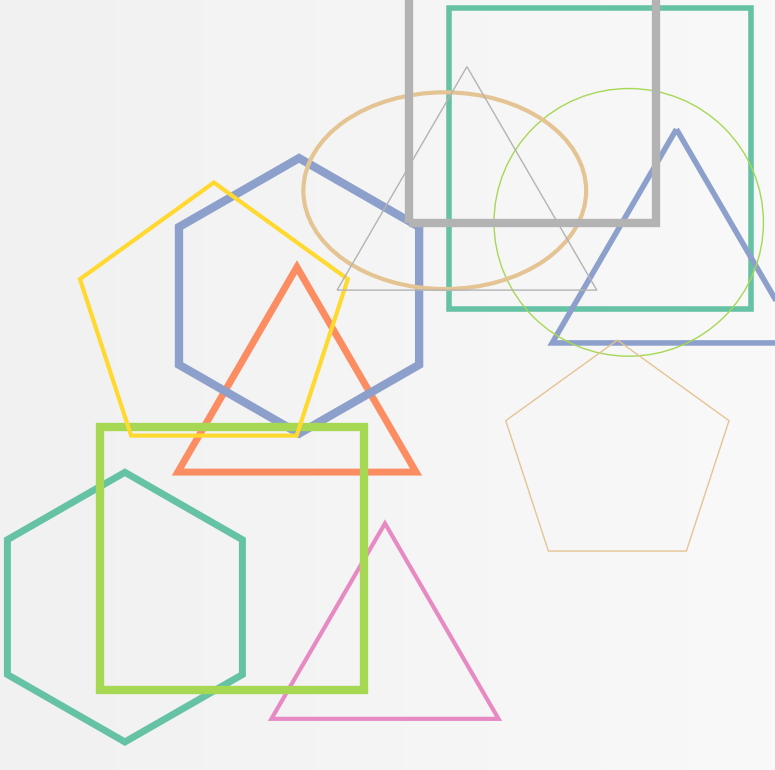[{"shape": "square", "thickness": 2, "radius": 0.98, "center": [0.774, 0.794]}, {"shape": "hexagon", "thickness": 2.5, "radius": 0.88, "center": [0.161, 0.212]}, {"shape": "triangle", "thickness": 2.5, "radius": 0.89, "center": [0.383, 0.476]}, {"shape": "hexagon", "thickness": 3, "radius": 0.89, "center": [0.386, 0.616]}, {"shape": "triangle", "thickness": 2, "radius": 0.93, "center": [0.873, 0.647]}, {"shape": "triangle", "thickness": 1.5, "radius": 0.85, "center": [0.497, 0.151]}, {"shape": "square", "thickness": 3, "radius": 0.85, "center": [0.299, 0.274]}, {"shape": "circle", "thickness": 0.5, "radius": 0.87, "center": [0.811, 0.711]}, {"shape": "pentagon", "thickness": 1.5, "radius": 0.91, "center": [0.276, 0.581]}, {"shape": "oval", "thickness": 1.5, "radius": 0.91, "center": [0.574, 0.752]}, {"shape": "pentagon", "thickness": 0.5, "radius": 0.76, "center": [0.797, 0.407]}, {"shape": "square", "thickness": 3, "radius": 0.8, "center": [0.687, 0.87]}, {"shape": "triangle", "thickness": 0.5, "radius": 0.97, "center": [0.603, 0.72]}]